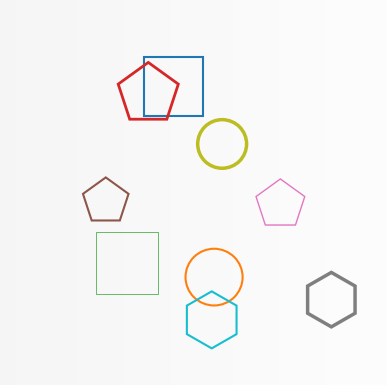[{"shape": "square", "thickness": 1.5, "radius": 0.38, "center": [0.449, 0.775]}, {"shape": "circle", "thickness": 1.5, "radius": 0.37, "center": [0.552, 0.28]}, {"shape": "square", "thickness": 0.5, "radius": 0.4, "center": [0.327, 0.317]}, {"shape": "pentagon", "thickness": 2, "radius": 0.41, "center": [0.383, 0.756]}, {"shape": "pentagon", "thickness": 1.5, "radius": 0.31, "center": [0.273, 0.477]}, {"shape": "pentagon", "thickness": 1, "radius": 0.33, "center": [0.724, 0.469]}, {"shape": "hexagon", "thickness": 2.5, "radius": 0.35, "center": [0.855, 0.222]}, {"shape": "circle", "thickness": 2.5, "radius": 0.32, "center": [0.573, 0.626]}, {"shape": "hexagon", "thickness": 1.5, "radius": 0.37, "center": [0.546, 0.169]}]